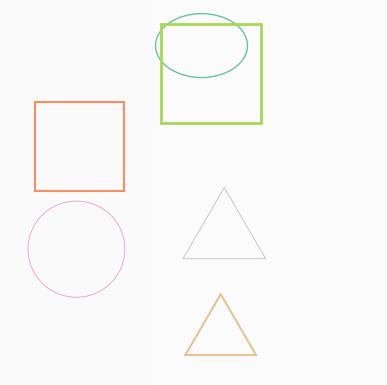[{"shape": "oval", "thickness": 1, "radius": 0.59, "center": [0.52, 0.882]}, {"shape": "square", "thickness": 1.5, "radius": 0.58, "center": [0.206, 0.62]}, {"shape": "circle", "thickness": 0.5, "radius": 0.62, "center": [0.197, 0.353]}, {"shape": "square", "thickness": 2, "radius": 0.64, "center": [0.544, 0.809]}, {"shape": "triangle", "thickness": 1.5, "radius": 0.53, "center": [0.57, 0.13]}, {"shape": "triangle", "thickness": 0.5, "radius": 0.62, "center": [0.579, 0.39]}]